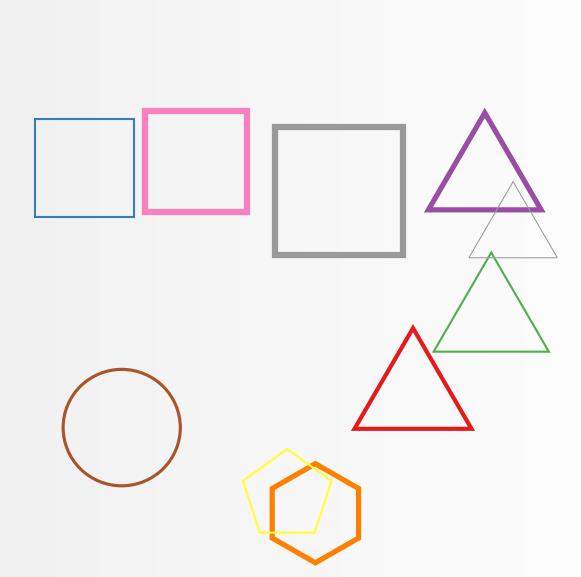[{"shape": "triangle", "thickness": 2, "radius": 0.58, "center": [0.711, 0.315]}, {"shape": "square", "thickness": 1, "radius": 0.43, "center": [0.146, 0.708]}, {"shape": "triangle", "thickness": 1, "radius": 0.57, "center": [0.845, 0.447]}, {"shape": "triangle", "thickness": 2.5, "radius": 0.56, "center": [0.834, 0.692]}, {"shape": "hexagon", "thickness": 2.5, "radius": 0.43, "center": [0.543, 0.11]}, {"shape": "pentagon", "thickness": 1, "radius": 0.4, "center": [0.494, 0.142]}, {"shape": "circle", "thickness": 1.5, "radius": 0.5, "center": [0.209, 0.259]}, {"shape": "square", "thickness": 3, "radius": 0.44, "center": [0.338, 0.72]}, {"shape": "square", "thickness": 3, "radius": 0.55, "center": [0.583, 0.668]}, {"shape": "triangle", "thickness": 0.5, "radius": 0.44, "center": [0.883, 0.597]}]